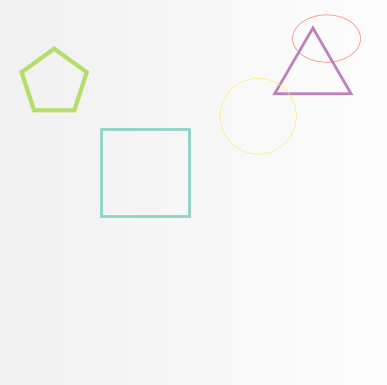[{"shape": "square", "thickness": 2, "radius": 0.57, "center": [0.374, 0.552]}, {"shape": "oval", "thickness": 0.5, "radius": 0.44, "center": [0.843, 0.9]}, {"shape": "pentagon", "thickness": 3, "radius": 0.44, "center": [0.14, 0.785]}, {"shape": "triangle", "thickness": 2, "radius": 0.57, "center": [0.807, 0.813]}, {"shape": "circle", "thickness": 0.5, "radius": 0.49, "center": [0.666, 0.698]}]